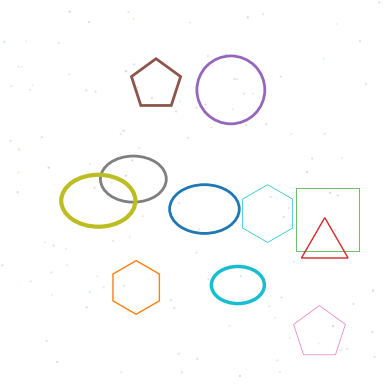[{"shape": "oval", "thickness": 2, "radius": 0.45, "center": [0.531, 0.457]}, {"shape": "hexagon", "thickness": 1, "radius": 0.35, "center": [0.354, 0.253]}, {"shape": "square", "thickness": 0.5, "radius": 0.41, "center": [0.85, 0.43]}, {"shape": "triangle", "thickness": 1, "radius": 0.35, "center": [0.844, 0.365]}, {"shape": "circle", "thickness": 2, "radius": 0.44, "center": [0.6, 0.767]}, {"shape": "pentagon", "thickness": 2, "radius": 0.34, "center": [0.405, 0.78]}, {"shape": "pentagon", "thickness": 0.5, "radius": 0.35, "center": [0.83, 0.136]}, {"shape": "oval", "thickness": 2, "radius": 0.43, "center": [0.346, 0.535]}, {"shape": "oval", "thickness": 3, "radius": 0.48, "center": [0.255, 0.479]}, {"shape": "hexagon", "thickness": 0.5, "radius": 0.38, "center": [0.695, 0.445]}, {"shape": "oval", "thickness": 2.5, "radius": 0.34, "center": [0.618, 0.26]}]